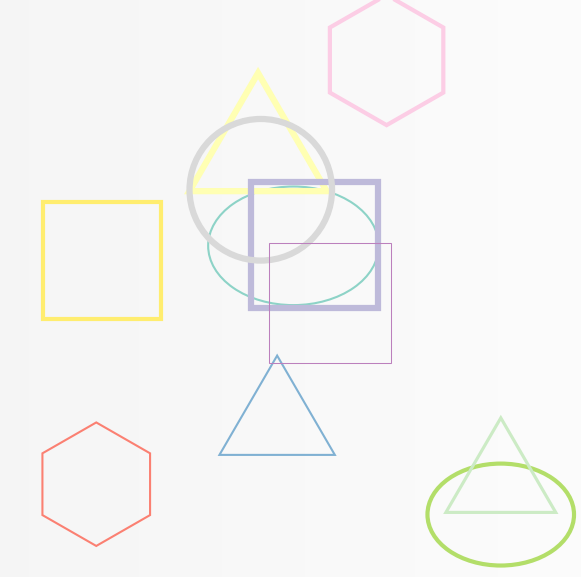[{"shape": "oval", "thickness": 1, "radius": 0.73, "center": [0.505, 0.573]}, {"shape": "triangle", "thickness": 3, "radius": 0.68, "center": [0.444, 0.736]}, {"shape": "square", "thickness": 3, "radius": 0.55, "center": [0.541, 0.575]}, {"shape": "hexagon", "thickness": 1, "radius": 0.53, "center": [0.166, 0.161]}, {"shape": "triangle", "thickness": 1, "radius": 0.57, "center": [0.477, 0.269]}, {"shape": "oval", "thickness": 2, "radius": 0.63, "center": [0.861, 0.108]}, {"shape": "hexagon", "thickness": 2, "radius": 0.56, "center": [0.665, 0.895]}, {"shape": "circle", "thickness": 3, "radius": 0.61, "center": [0.449, 0.671]}, {"shape": "square", "thickness": 0.5, "radius": 0.52, "center": [0.568, 0.474]}, {"shape": "triangle", "thickness": 1.5, "radius": 0.55, "center": [0.862, 0.166]}, {"shape": "square", "thickness": 2, "radius": 0.51, "center": [0.175, 0.548]}]